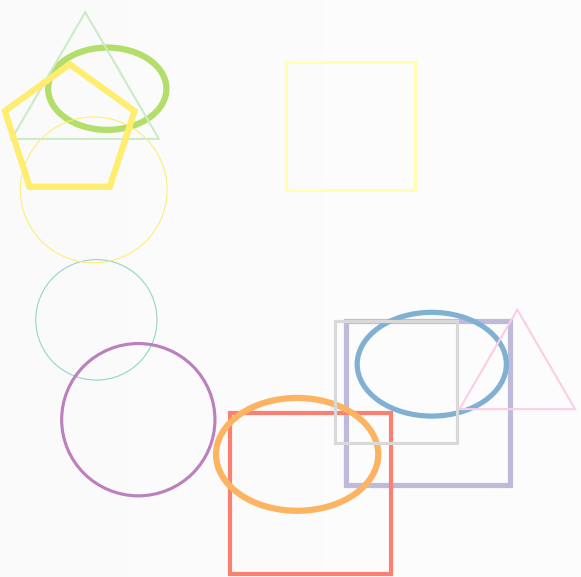[{"shape": "circle", "thickness": 0.5, "radius": 0.52, "center": [0.166, 0.445]}, {"shape": "square", "thickness": 1.5, "radius": 0.55, "center": [0.604, 0.781]}, {"shape": "square", "thickness": 2.5, "radius": 0.71, "center": [0.736, 0.302]}, {"shape": "square", "thickness": 2, "radius": 0.69, "center": [0.534, 0.145]}, {"shape": "oval", "thickness": 2.5, "radius": 0.64, "center": [0.743, 0.368]}, {"shape": "oval", "thickness": 3, "radius": 0.7, "center": [0.511, 0.212]}, {"shape": "oval", "thickness": 3, "radius": 0.51, "center": [0.185, 0.845]}, {"shape": "triangle", "thickness": 1, "radius": 0.57, "center": [0.89, 0.348]}, {"shape": "square", "thickness": 1.5, "radius": 0.53, "center": [0.682, 0.337]}, {"shape": "circle", "thickness": 1.5, "radius": 0.66, "center": [0.238, 0.272]}, {"shape": "triangle", "thickness": 1, "radius": 0.73, "center": [0.147, 0.832]}, {"shape": "circle", "thickness": 0.5, "radius": 0.63, "center": [0.161, 0.67]}, {"shape": "pentagon", "thickness": 3, "radius": 0.59, "center": [0.12, 0.771]}]